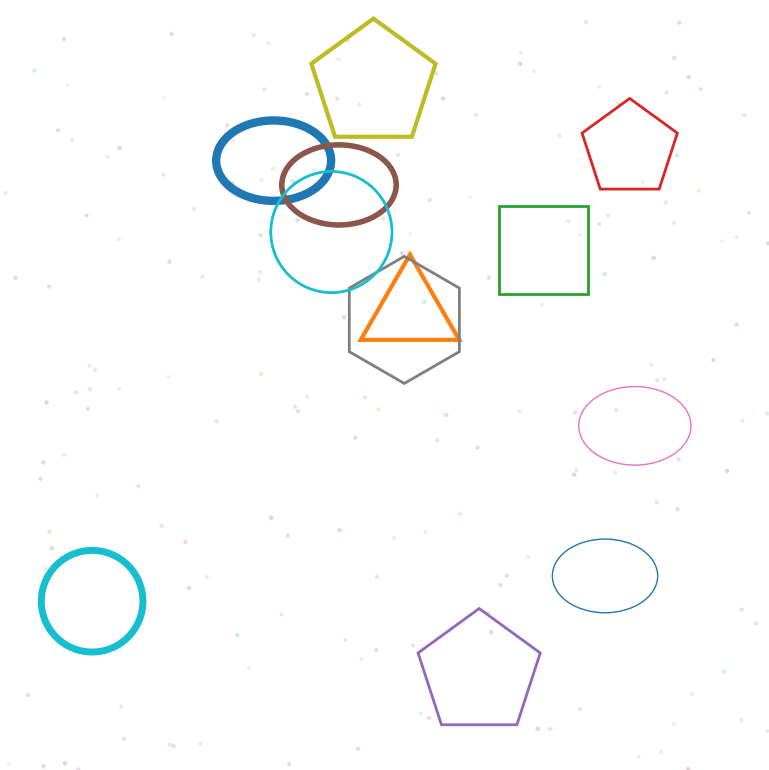[{"shape": "oval", "thickness": 3, "radius": 0.37, "center": [0.355, 0.791]}, {"shape": "oval", "thickness": 0.5, "radius": 0.34, "center": [0.786, 0.252]}, {"shape": "triangle", "thickness": 1.5, "radius": 0.37, "center": [0.532, 0.596]}, {"shape": "square", "thickness": 1, "radius": 0.29, "center": [0.706, 0.675]}, {"shape": "pentagon", "thickness": 1, "radius": 0.33, "center": [0.818, 0.807]}, {"shape": "pentagon", "thickness": 1, "radius": 0.42, "center": [0.622, 0.126]}, {"shape": "oval", "thickness": 2, "radius": 0.37, "center": [0.44, 0.76]}, {"shape": "oval", "thickness": 0.5, "radius": 0.36, "center": [0.824, 0.447]}, {"shape": "hexagon", "thickness": 1, "radius": 0.41, "center": [0.525, 0.585]}, {"shape": "pentagon", "thickness": 1.5, "radius": 0.42, "center": [0.485, 0.891]}, {"shape": "circle", "thickness": 1, "radius": 0.39, "center": [0.43, 0.699]}, {"shape": "circle", "thickness": 2.5, "radius": 0.33, "center": [0.12, 0.219]}]